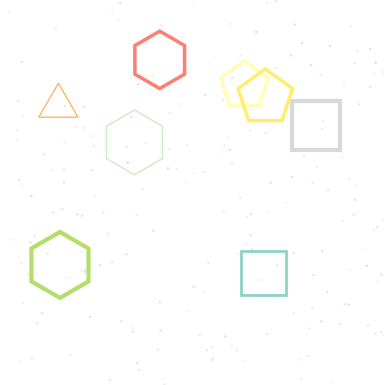[{"shape": "square", "thickness": 2, "radius": 0.29, "center": [0.685, 0.29]}, {"shape": "pentagon", "thickness": 2.5, "radius": 0.32, "center": [0.635, 0.778]}, {"shape": "hexagon", "thickness": 2.5, "radius": 0.37, "center": [0.415, 0.844]}, {"shape": "triangle", "thickness": 1, "radius": 0.29, "center": [0.152, 0.725]}, {"shape": "hexagon", "thickness": 3, "radius": 0.43, "center": [0.156, 0.312]}, {"shape": "square", "thickness": 3, "radius": 0.31, "center": [0.821, 0.674]}, {"shape": "hexagon", "thickness": 1, "radius": 0.42, "center": [0.349, 0.63]}, {"shape": "pentagon", "thickness": 2.5, "radius": 0.37, "center": [0.689, 0.747]}]